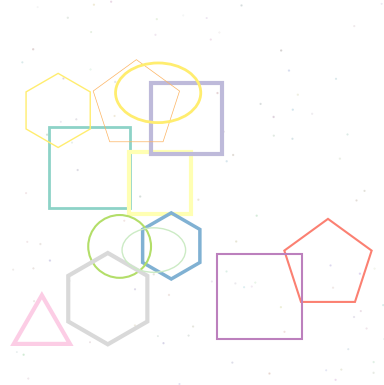[{"shape": "square", "thickness": 2, "radius": 0.52, "center": [0.233, 0.565]}, {"shape": "square", "thickness": 3, "radius": 0.4, "center": [0.416, 0.524]}, {"shape": "square", "thickness": 3, "radius": 0.46, "center": [0.485, 0.692]}, {"shape": "pentagon", "thickness": 1.5, "radius": 0.6, "center": [0.852, 0.312]}, {"shape": "hexagon", "thickness": 2.5, "radius": 0.43, "center": [0.445, 0.361]}, {"shape": "pentagon", "thickness": 0.5, "radius": 0.59, "center": [0.354, 0.727]}, {"shape": "circle", "thickness": 1.5, "radius": 0.41, "center": [0.311, 0.36]}, {"shape": "triangle", "thickness": 3, "radius": 0.42, "center": [0.109, 0.149]}, {"shape": "hexagon", "thickness": 3, "radius": 0.59, "center": [0.28, 0.224]}, {"shape": "square", "thickness": 1.5, "radius": 0.55, "center": [0.673, 0.23]}, {"shape": "oval", "thickness": 1, "radius": 0.41, "center": [0.4, 0.35]}, {"shape": "oval", "thickness": 2, "radius": 0.55, "center": [0.411, 0.759]}, {"shape": "hexagon", "thickness": 1, "radius": 0.48, "center": [0.151, 0.713]}]